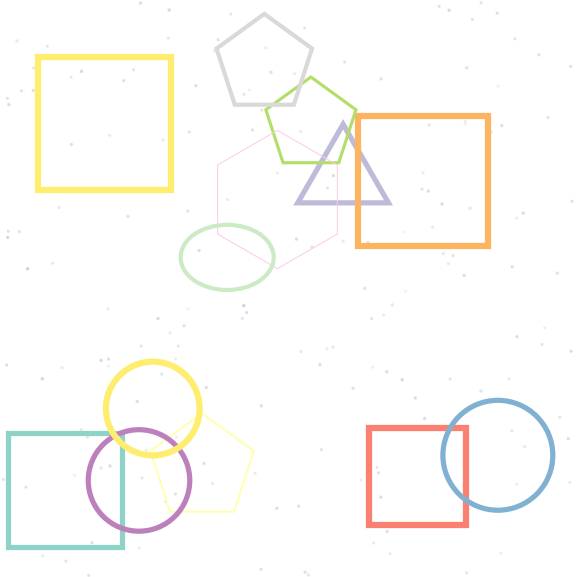[{"shape": "square", "thickness": 2.5, "radius": 0.49, "center": [0.112, 0.15]}, {"shape": "pentagon", "thickness": 1, "radius": 0.47, "center": [0.35, 0.189]}, {"shape": "triangle", "thickness": 2.5, "radius": 0.45, "center": [0.594, 0.693]}, {"shape": "square", "thickness": 3, "radius": 0.42, "center": [0.723, 0.174]}, {"shape": "circle", "thickness": 2.5, "radius": 0.48, "center": [0.862, 0.211]}, {"shape": "square", "thickness": 3, "radius": 0.56, "center": [0.732, 0.686]}, {"shape": "pentagon", "thickness": 1.5, "radius": 0.41, "center": [0.538, 0.784]}, {"shape": "hexagon", "thickness": 0.5, "radius": 0.6, "center": [0.48, 0.654]}, {"shape": "pentagon", "thickness": 2, "radius": 0.43, "center": [0.458, 0.888]}, {"shape": "circle", "thickness": 2.5, "radius": 0.44, "center": [0.241, 0.167]}, {"shape": "oval", "thickness": 2, "radius": 0.4, "center": [0.393, 0.553]}, {"shape": "square", "thickness": 3, "radius": 0.58, "center": [0.18, 0.785]}, {"shape": "circle", "thickness": 3, "radius": 0.41, "center": [0.265, 0.292]}]